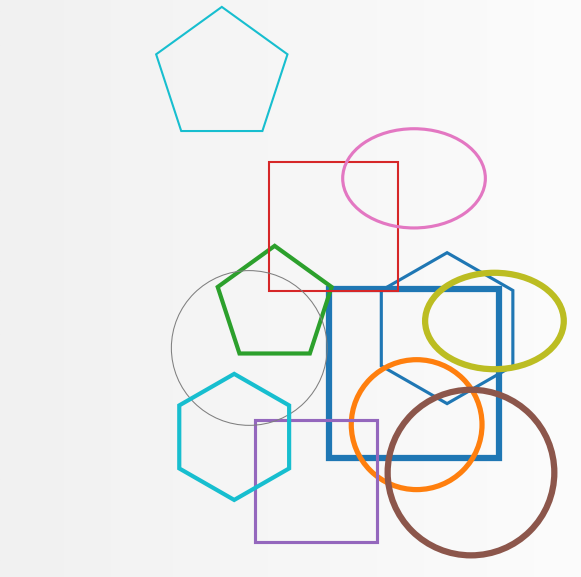[{"shape": "square", "thickness": 3, "radius": 0.73, "center": [0.712, 0.352]}, {"shape": "hexagon", "thickness": 1.5, "radius": 0.65, "center": [0.769, 0.431]}, {"shape": "circle", "thickness": 2.5, "radius": 0.56, "center": [0.717, 0.264]}, {"shape": "pentagon", "thickness": 2, "radius": 0.52, "center": [0.473, 0.47]}, {"shape": "square", "thickness": 1, "radius": 0.56, "center": [0.573, 0.607]}, {"shape": "square", "thickness": 1.5, "radius": 0.53, "center": [0.544, 0.166]}, {"shape": "circle", "thickness": 3, "radius": 0.72, "center": [0.81, 0.181]}, {"shape": "oval", "thickness": 1.5, "radius": 0.61, "center": [0.712, 0.69]}, {"shape": "circle", "thickness": 0.5, "radius": 0.67, "center": [0.429, 0.397]}, {"shape": "oval", "thickness": 3, "radius": 0.6, "center": [0.851, 0.443]}, {"shape": "pentagon", "thickness": 1, "radius": 0.59, "center": [0.382, 0.868]}, {"shape": "hexagon", "thickness": 2, "radius": 0.55, "center": [0.403, 0.243]}]